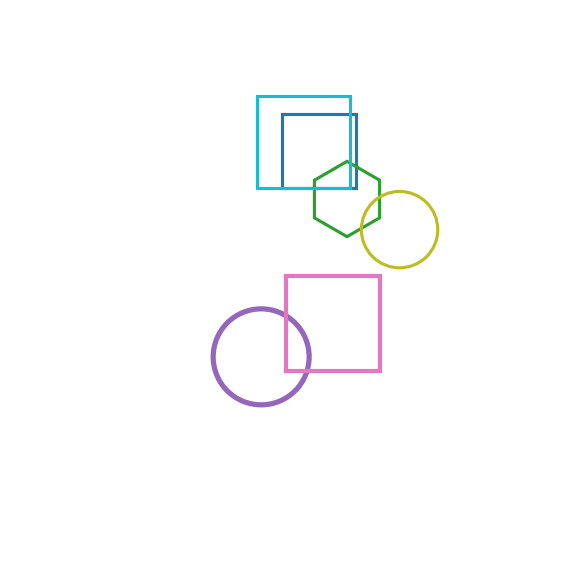[{"shape": "square", "thickness": 1.5, "radius": 0.32, "center": [0.553, 0.738]}, {"shape": "hexagon", "thickness": 1.5, "radius": 0.33, "center": [0.601, 0.655]}, {"shape": "circle", "thickness": 2.5, "radius": 0.42, "center": [0.452, 0.381]}, {"shape": "square", "thickness": 2, "radius": 0.41, "center": [0.577, 0.439]}, {"shape": "circle", "thickness": 1.5, "radius": 0.33, "center": [0.692, 0.602]}, {"shape": "square", "thickness": 1.5, "radius": 0.4, "center": [0.526, 0.753]}]